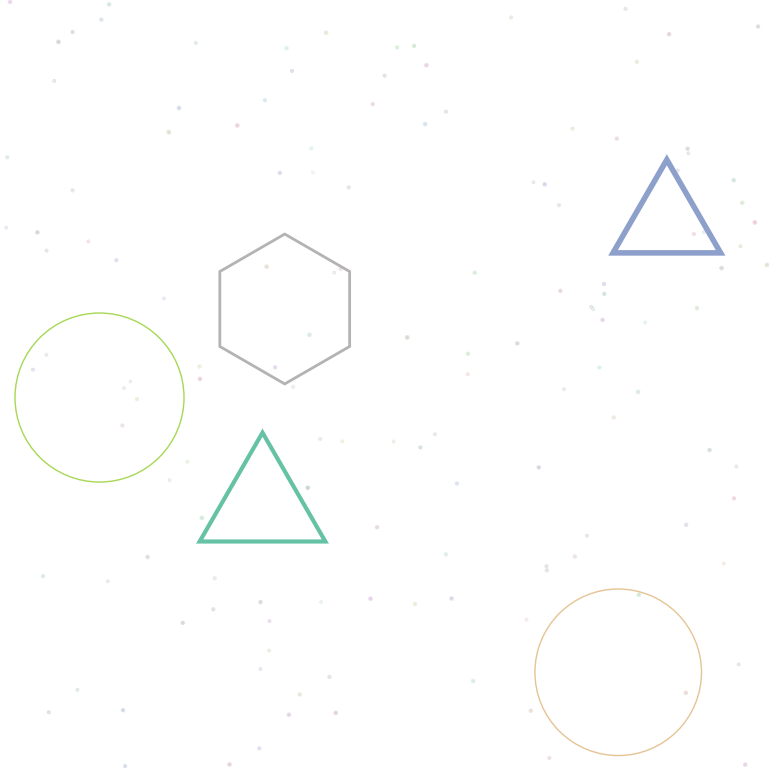[{"shape": "triangle", "thickness": 1.5, "radius": 0.47, "center": [0.341, 0.344]}, {"shape": "triangle", "thickness": 2, "radius": 0.4, "center": [0.866, 0.712]}, {"shape": "circle", "thickness": 0.5, "radius": 0.55, "center": [0.129, 0.484]}, {"shape": "circle", "thickness": 0.5, "radius": 0.54, "center": [0.803, 0.127]}, {"shape": "hexagon", "thickness": 1, "radius": 0.49, "center": [0.37, 0.599]}]